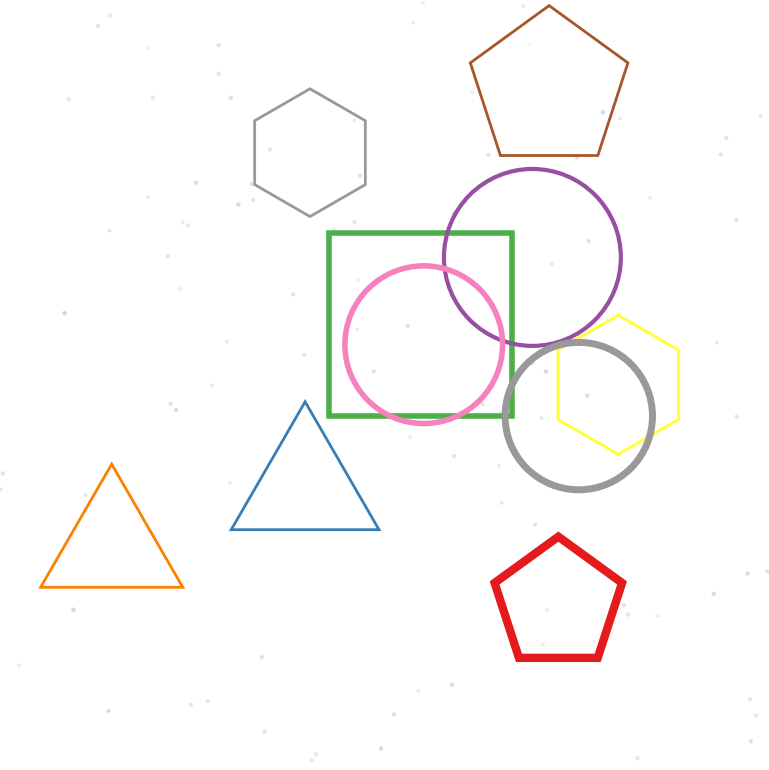[{"shape": "pentagon", "thickness": 3, "radius": 0.44, "center": [0.725, 0.216]}, {"shape": "triangle", "thickness": 1, "radius": 0.55, "center": [0.396, 0.367]}, {"shape": "square", "thickness": 2, "radius": 0.59, "center": [0.546, 0.579]}, {"shape": "circle", "thickness": 1.5, "radius": 0.57, "center": [0.691, 0.666]}, {"shape": "triangle", "thickness": 1, "radius": 0.53, "center": [0.145, 0.291]}, {"shape": "hexagon", "thickness": 1, "radius": 0.45, "center": [0.803, 0.5]}, {"shape": "pentagon", "thickness": 1, "radius": 0.54, "center": [0.713, 0.885]}, {"shape": "circle", "thickness": 2, "radius": 0.51, "center": [0.55, 0.552]}, {"shape": "hexagon", "thickness": 1, "radius": 0.41, "center": [0.403, 0.802]}, {"shape": "circle", "thickness": 2.5, "radius": 0.48, "center": [0.752, 0.46]}]